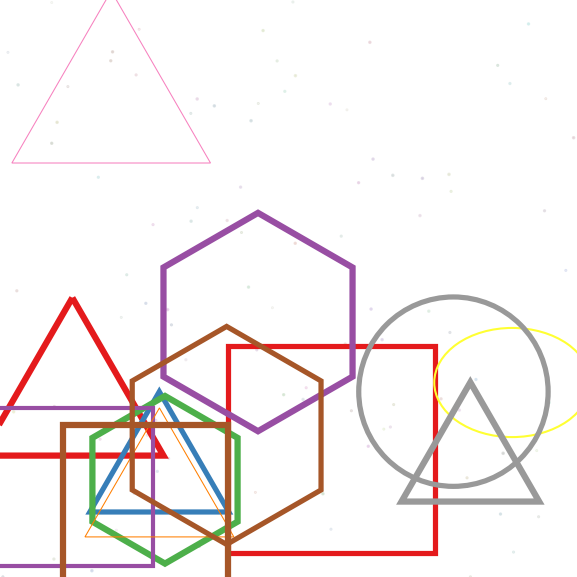[{"shape": "square", "thickness": 2.5, "radius": 0.9, "center": [0.573, 0.221]}, {"shape": "triangle", "thickness": 3, "radius": 0.91, "center": [0.125, 0.301]}, {"shape": "triangle", "thickness": 2.5, "radius": 0.69, "center": [0.276, 0.182]}, {"shape": "hexagon", "thickness": 3, "radius": 0.73, "center": [0.286, 0.168]}, {"shape": "hexagon", "thickness": 3, "radius": 0.95, "center": [0.447, 0.441]}, {"shape": "square", "thickness": 2, "radius": 0.68, "center": [0.128, 0.157]}, {"shape": "triangle", "thickness": 0.5, "radius": 0.74, "center": [0.276, 0.144]}, {"shape": "oval", "thickness": 1, "radius": 0.68, "center": [0.887, 0.337]}, {"shape": "square", "thickness": 3, "radius": 0.72, "center": [0.252, 0.121]}, {"shape": "hexagon", "thickness": 2.5, "radius": 0.94, "center": [0.392, 0.245]}, {"shape": "triangle", "thickness": 0.5, "radius": 0.99, "center": [0.193, 0.816]}, {"shape": "circle", "thickness": 2.5, "radius": 0.82, "center": [0.785, 0.321]}, {"shape": "triangle", "thickness": 3, "radius": 0.69, "center": [0.814, 0.199]}]